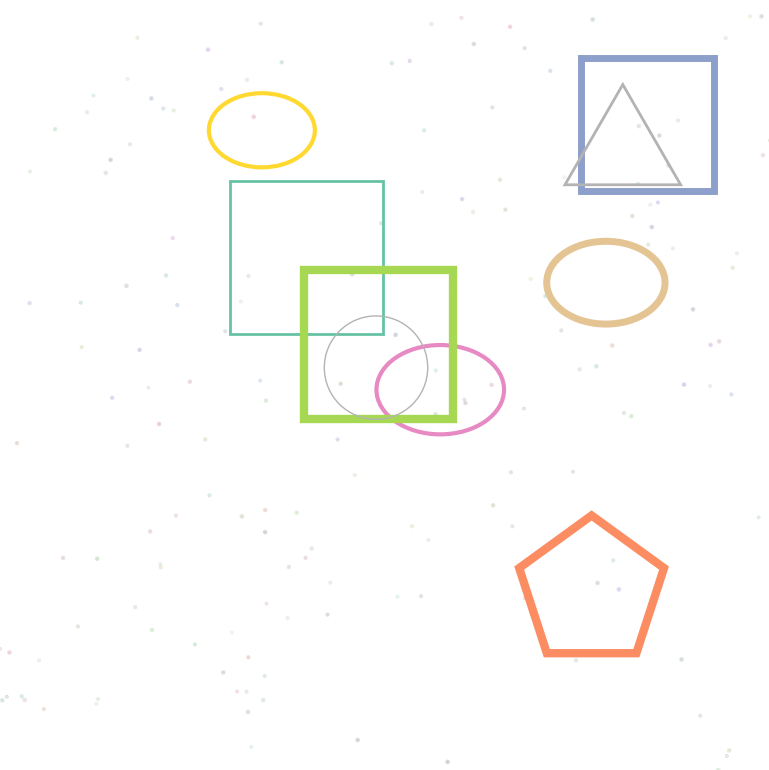[{"shape": "square", "thickness": 1, "radius": 0.5, "center": [0.398, 0.665]}, {"shape": "pentagon", "thickness": 3, "radius": 0.49, "center": [0.768, 0.232]}, {"shape": "square", "thickness": 2.5, "radius": 0.43, "center": [0.841, 0.838]}, {"shape": "oval", "thickness": 1.5, "radius": 0.41, "center": [0.572, 0.494]}, {"shape": "square", "thickness": 3, "radius": 0.48, "center": [0.492, 0.553]}, {"shape": "oval", "thickness": 1.5, "radius": 0.34, "center": [0.34, 0.831]}, {"shape": "oval", "thickness": 2.5, "radius": 0.38, "center": [0.787, 0.633]}, {"shape": "triangle", "thickness": 1, "radius": 0.43, "center": [0.809, 0.803]}, {"shape": "circle", "thickness": 0.5, "radius": 0.34, "center": [0.488, 0.523]}]